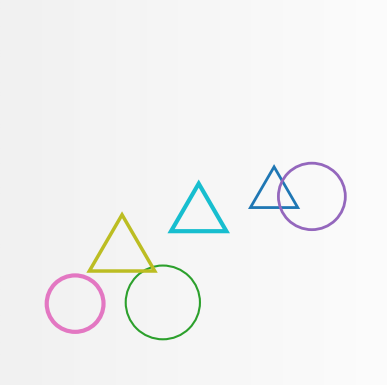[{"shape": "triangle", "thickness": 2, "radius": 0.35, "center": [0.707, 0.496]}, {"shape": "circle", "thickness": 1.5, "radius": 0.48, "center": [0.42, 0.215]}, {"shape": "circle", "thickness": 2, "radius": 0.43, "center": [0.805, 0.49]}, {"shape": "circle", "thickness": 3, "radius": 0.37, "center": [0.194, 0.211]}, {"shape": "triangle", "thickness": 2.5, "radius": 0.49, "center": [0.315, 0.345]}, {"shape": "triangle", "thickness": 3, "radius": 0.41, "center": [0.513, 0.441]}]